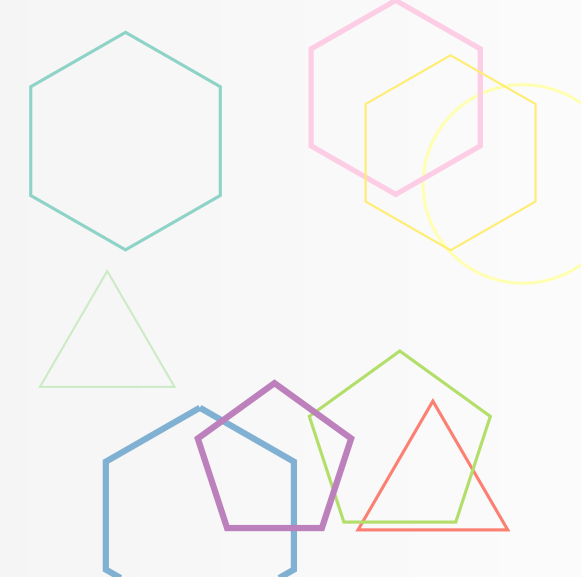[{"shape": "hexagon", "thickness": 1.5, "radius": 0.94, "center": [0.216, 0.755]}, {"shape": "circle", "thickness": 1.5, "radius": 0.86, "center": [0.9, 0.681]}, {"shape": "triangle", "thickness": 1.5, "radius": 0.74, "center": [0.745, 0.156]}, {"shape": "hexagon", "thickness": 3, "radius": 0.93, "center": [0.344, 0.106]}, {"shape": "pentagon", "thickness": 1.5, "radius": 0.82, "center": [0.688, 0.228]}, {"shape": "hexagon", "thickness": 2.5, "radius": 0.84, "center": [0.681, 0.83]}, {"shape": "pentagon", "thickness": 3, "radius": 0.69, "center": [0.472, 0.197]}, {"shape": "triangle", "thickness": 1, "radius": 0.67, "center": [0.185, 0.396]}, {"shape": "hexagon", "thickness": 1, "radius": 0.84, "center": [0.775, 0.735]}]